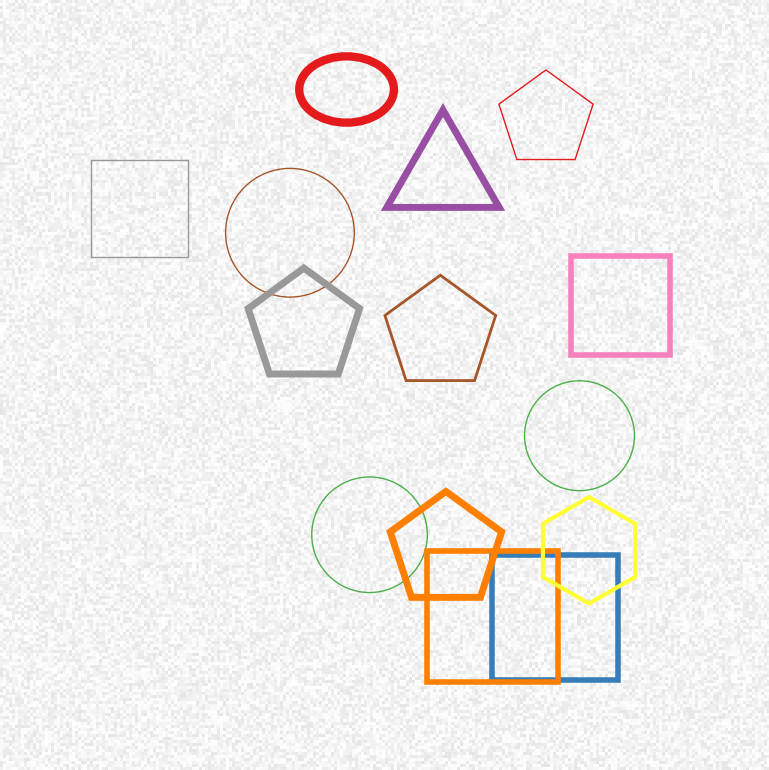[{"shape": "oval", "thickness": 3, "radius": 0.31, "center": [0.45, 0.884]}, {"shape": "pentagon", "thickness": 0.5, "radius": 0.32, "center": [0.709, 0.845]}, {"shape": "square", "thickness": 2, "radius": 0.41, "center": [0.721, 0.198]}, {"shape": "circle", "thickness": 0.5, "radius": 0.36, "center": [0.753, 0.434]}, {"shape": "circle", "thickness": 0.5, "radius": 0.38, "center": [0.48, 0.306]}, {"shape": "triangle", "thickness": 2.5, "radius": 0.42, "center": [0.575, 0.773]}, {"shape": "pentagon", "thickness": 2.5, "radius": 0.38, "center": [0.579, 0.286]}, {"shape": "square", "thickness": 2, "radius": 0.42, "center": [0.639, 0.199]}, {"shape": "hexagon", "thickness": 1.5, "radius": 0.35, "center": [0.765, 0.285]}, {"shape": "pentagon", "thickness": 1, "radius": 0.38, "center": [0.572, 0.567]}, {"shape": "circle", "thickness": 0.5, "radius": 0.42, "center": [0.377, 0.698]}, {"shape": "square", "thickness": 2, "radius": 0.32, "center": [0.806, 0.603]}, {"shape": "square", "thickness": 0.5, "radius": 0.31, "center": [0.181, 0.729]}, {"shape": "pentagon", "thickness": 2.5, "radius": 0.38, "center": [0.395, 0.576]}]